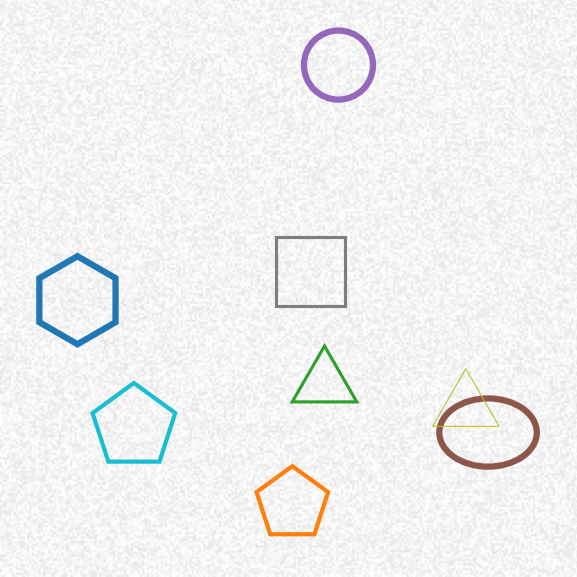[{"shape": "hexagon", "thickness": 3, "radius": 0.38, "center": [0.134, 0.479]}, {"shape": "pentagon", "thickness": 2, "radius": 0.33, "center": [0.506, 0.127]}, {"shape": "triangle", "thickness": 1.5, "radius": 0.32, "center": [0.562, 0.335]}, {"shape": "circle", "thickness": 3, "radius": 0.3, "center": [0.586, 0.886]}, {"shape": "oval", "thickness": 3, "radius": 0.42, "center": [0.845, 0.25]}, {"shape": "square", "thickness": 1.5, "radius": 0.3, "center": [0.538, 0.529]}, {"shape": "triangle", "thickness": 0.5, "radius": 0.33, "center": [0.807, 0.294]}, {"shape": "pentagon", "thickness": 2, "radius": 0.38, "center": [0.232, 0.261]}]